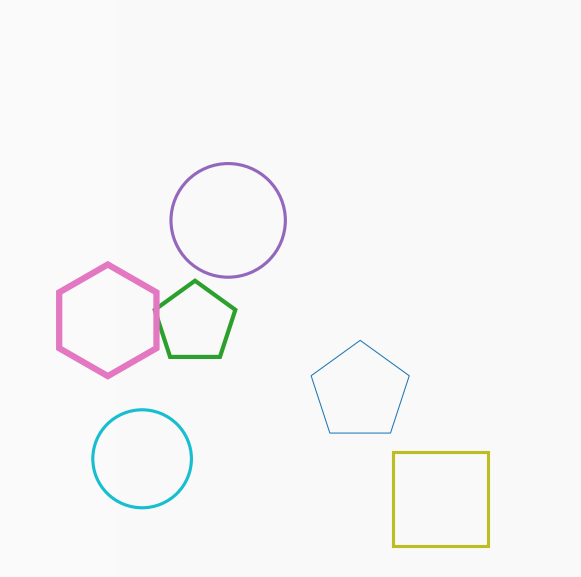[{"shape": "pentagon", "thickness": 0.5, "radius": 0.44, "center": [0.62, 0.321]}, {"shape": "pentagon", "thickness": 2, "radius": 0.36, "center": [0.336, 0.44]}, {"shape": "circle", "thickness": 1.5, "radius": 0.49, "center": [0.393, 0.618]}, {"shape": "hexagon", "thickness": 3, "radius": 0.48, "center": [0.186, 0.445]}, {"shape": "square", "thickness": 1.5, "radius": 0.41, "center": [0.758, 0.135]}, {"shape": "circle", "thickness": 1.5, "radius": 0.42, "center": [0.245, 0.205]}]